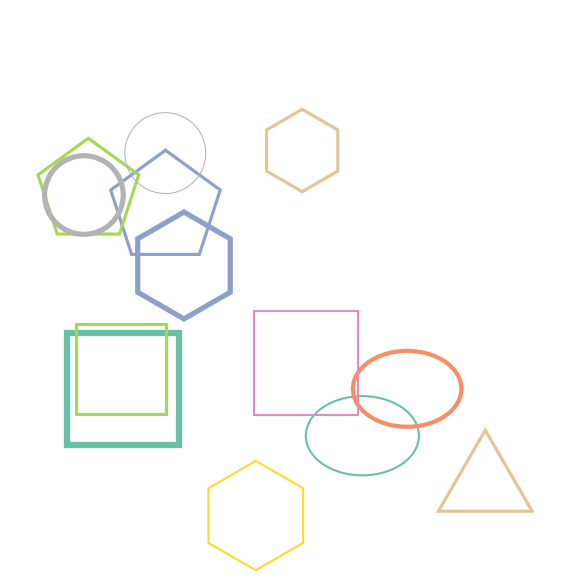[{"shape": "oval", "thickness": 1, "radius": 0.49, "center": [0.627, 0.245]}, {"shape": "square", "thickness": 3, "radius": 0.49, "center": [0.213, 0.325]}, {"shape": "oval", "thickness": 2, "radius": 0.47, "center": [0.705, 0.326]}, {"shape": "hexagon", "thickness": 2.5, "radius": 0.46, "center": [0.319, 0.539]}, {"shape": "pentagon", "thickness": 1.5, "radius": 0.5, "center": [0.287, 0.639]}, {"shape": "square", "thickness": 1, "radius": 0.45, "center": [0.53, 0.37]}, {"shape": "pentagon", "thickness": 1.5, "radius": 0.46, "center": [0.153, 0.668]}, {"shape": "square", "thickness": 1.5, "radius": 0.39, "center": [0.209, 0.361]}, {"shape": "hexagon", "thickness": 1, "radius": 0.47, "center": [0.443, 0.106]}, {"shape": "triangle", "thickness": 1.5, "radius": 0.47, "center": [0.84, 0.161]}, {"shape": "hexagon", "thickness": 1.5, "radius": 0.36, "center": [0.523, 0.738]}, {"shape": "circle", "thickness": 2.5, "radius": 0.34, "center": [0.145, 0.661]}, {"shape": "circle", "thickness": 0.5, "radius": 0.35, "center": [0.286, 0.734]}]